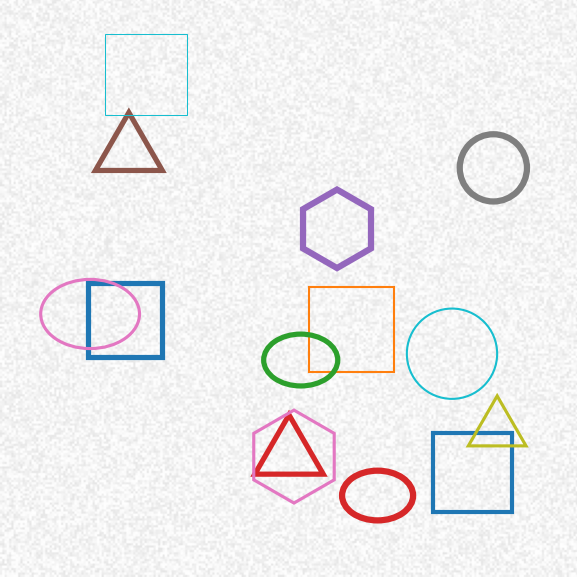[{"shape": "square", "thickness": 2, "radius": 0.34, "center": [0.818, 0.181]}, {"shape": "square", "thickness": 2.5, "radius": 0.32, "center": [0.217, 0.444]}, {"shape": "square", "thickness": 1, "radius": 0.37, "center": [0.608, 0.429]}, {"shape": "oval", "thickness": 2.5, "radius": 0.32, "center": [0.521, 0.376]}, {"shape": "oval", "thickness": 3, "radius": 0.31, "center": [0.654, 0.141]}, {"shape": "triangle", "thickness": 2.5, "radius": 0.34, "center": [0.5, 0.212]}, {"shape": "hexagon", "thickness": 3, "radius": 0.34, "center": [0.584, 0.603]}, {"shape": "triangle", "thickness": 2.5, "radius": 0.33, "center": [0.223, 0.737]}, {"shape": "oval", "thickness": 1.5, "radius": 0.43, "center": [0.156, 0.455]}, {"shape": "hexagon", "thickness": 1.5, "radius": 0.4, "center": [0.509, 0.209]}, {"shape": "circle", "thickness": 3, "radius": 0.29, "center": [0.854, 0.708]}, {"shape": "triangle", "thickness": 1.5, "radius": 0.29, "center": [0.861, 0.256]}, {"shape": "square", "thickness": 0.5, "radius": 0.35, "center": [0.253, 0.87]}, {"shape": "circle", "thickness": 1, "radius": 0.39, "center": [0.783, 0.387]}]